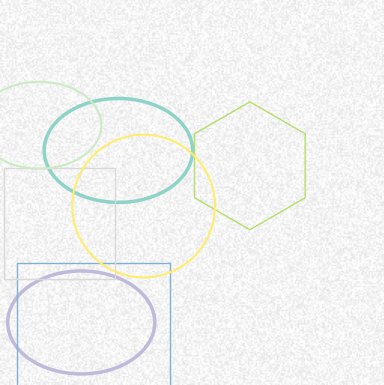[{"shape": "oval", "thickness": 2.5, "radius": 0.96, "center": [0.307, 0.609]}, {"shape": "oval", "thickness": 2.5, "radius": 0.96, "center": [0.211, 0.162]}, {"shape": "square", "thickness": 1, "radius": 1.0, "center": [0.244, 0.117]}, {"shape": "hexagon", "thickness": 1, "radius": 0.83, "center": [0.649, 0.569]}, {"shape": "square", "thickness": 1, "radius": 0.72, "center": [0.155, 0.419]}, {"shape": "oval", "thickness": 1.5, "radius": 0.81, "center": [0.102, 0.675]}, {"shape": "circle", "thickness": 1.5, "radius": 0.93, "center": [0.373, 0.465]}]